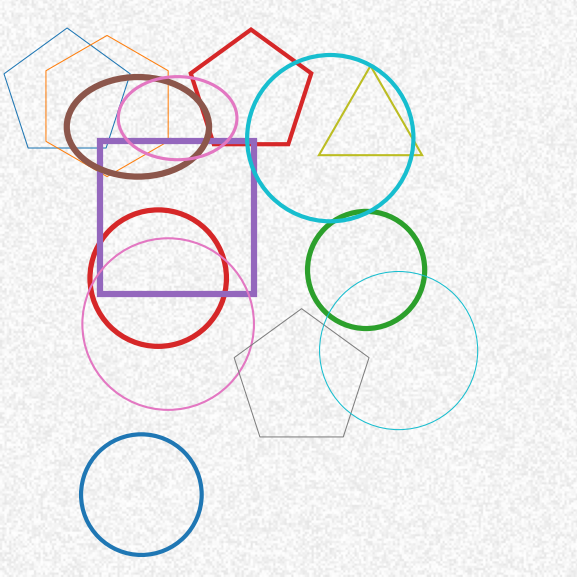[{"shape": "pentagon", "thickness": 0.5, "radius": 0.57, "center": [0.116, 0.836]}, {"shape": "circle", "thickness": 2, "radius": 0.52, "center": [0.245, 0.143]}, {"shape": "hexagon", "thickness": 0.5, "radius": 0.61, "center": [0.185, 0.816]}, {"shape": "circle", "thickness": 2.5, "radius": 0.51, "center": [0.634, 0.532]}, {"shape": "circle", "thickness": 2.5, "radius": 0.59, "center": [0.274, 0.518]}, {"shape": "pentagon", "thickness": 2, "radius": 0.55, "center": [0.435, 0.838]}, {"shape": "square", "thickness": 3, "radius": 0.67, "center": [0.307, 0.622]}, {"shape": "oval", "thickness": 3, "radius": 0.62, "center": [0.239, 0.78]}, {"shape": "circle", "thickness": 1, "radius": 0.74, "center": [0.291, 0.438]}, {"shape": "oval", "thickness": 1.5, "radius": 0.51, "center": [0.308, 0.794]}, {"shape": "pentagon", "thickness": 0.5, "radius": 0.61, "center": [0.522, 0.342]}, {"shape": "triangle", "thickness": 1, "radius": 0.52, "center": [0.642, 0.782]}, {"shape": "circle", "thickness": 2, "radius": 0.72, "center": [0.572, 0.76]}, {"shape": "circle", "thickness": 0.5, "radius": 0.68, "center": [0.69, 0.392]}]